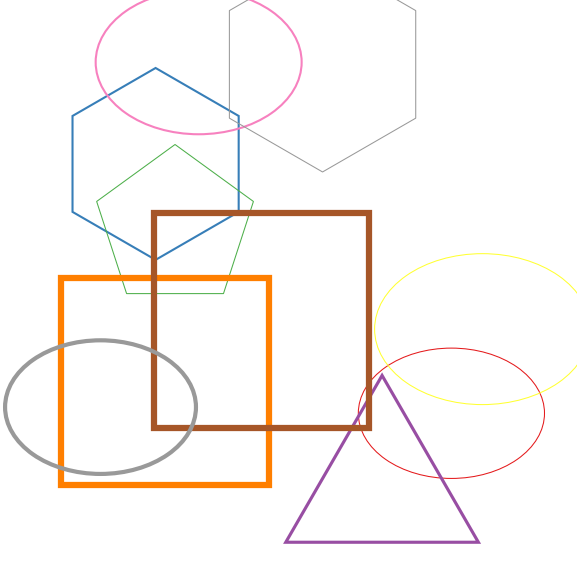[{"shape": "oval", "thickness": 0.5, "radius": 0.81, "center": [0.782, 0.284]}, {"shape": "hexagon", "thickness": 1, "radius": 0.83, "center": [0.269, 0.715]}, {"shape": "pentagon", "thickness": 0.5, "radius": 0.71, "center": [0.303, 0.606]}, {"shape": "triangle", "thickness": 1.5, "radius": 0.96, "center": [0.662, 0.156]}, {"shape": "square", "thickness": 3, "radius": 0.9, "center": [0.286, 0.338]}, {"shape": "oval", "thickness": 0.5, "radius": 0.93, "center": [0.835, 0.429]}, {"shape": "square", "thickness": 3, "radius": 0.93, "center": [0.453, 0.444]}, {"shape": "oval", "thickness": 1, "radius": 0.89, "center": [0.344, 0.892]}, {"shape": "hexagon", "thickness": 0.5, "radius": 0.93, "center": [0.559, 0.888]}, {"shape": "oval", "thickness": 2, "radius": 0.83, "center": [0.174, 0.294]}]